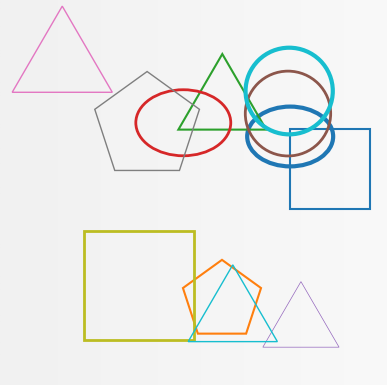[{"shape": "oval", "thickness": 3, "radius": 0.55, "center": [0.749, 0.645]}, {"shape": "square", "thickness": 1.5, "radius": 0.52, "center": [0.851, 0.561]}, {"shape": "pentagon", "thickness": 1.5, "radius": 0.53, "center": [0.573, 0.219]}, {"shape": "triangle", "thickness": 1.5, "radius": 0.65, "center": [0.574, 0.729]}, {"shape": "oval", "thickness": 2, "radius": 0.61, "center": [0.473, 0.681]}, {"shape": "triangle", "thickness": 0.5, "radius": 0.57, "center": [0.777, 0.155]}, {"shape": "circle", "thickness": 2, "radius": 0.55, "center": [0.743, 0.705]}, {"shape": "triangle", "thickness": 1, "radius": 0.75, "center": [0.161, 0.835]}, {"shape": "pentagon", "thickness": 1, "radius": 0.71, "center": [0.38, 0.672]}, {"shape": "square", "thickness": 2, "radius": 0.71, "center": [0.359, 0.258]}, {"shape": "triangle", "thickness": 1, "radius": 0.66, "center": [0.601, 0.179]}, {"shape": "circle", "thickness": 3, "radius": 0.56, "center": [0.746, 0.764]}]